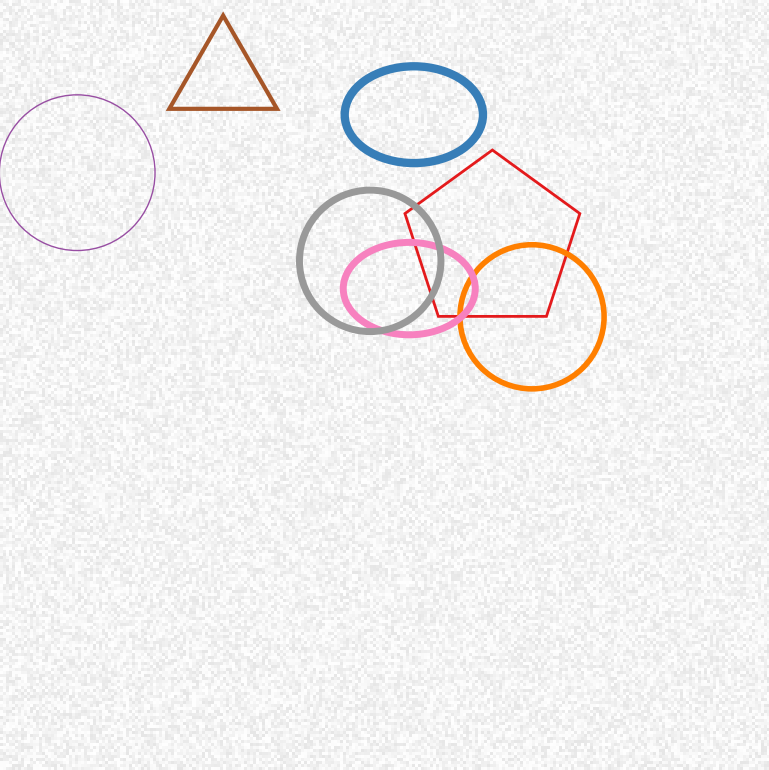[{"shape": "pentagon", "thickness": 1, "radius": 0.6, "center": [0.639, 0.686]}, {"shape": "oval", "thickness": 3, "radius": 0.45, "center": [0.537, 0.851]}, {"shape": "circle", "thickness": 0.5, "radius": 0.51, "center": [0.1, 0.776]}, {"shape": "circle", "thickness": 2, "radius": 0.47, "center": [0.691, 0.589]}, {"shape": "triangle", "thickness": 1.5, "radius": 0.4, "center": [0.29, 0.899]}, {"shape": "oval", "thickness": 2.5, "radius": 0.43, "center": [0.531, 0.625]}, {"shape": "circle", "thickness": 2.5, "radius": 0.46, "center": [0.481, 0.661]}]